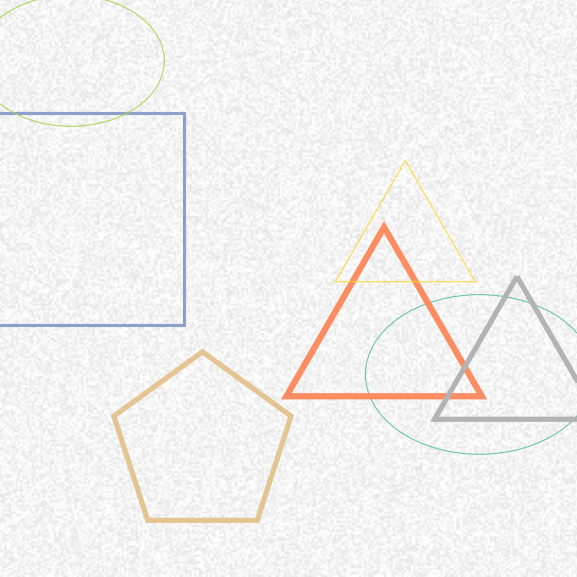[{"shape": "oval", "thickness": 0.5, "radius": 0.99, "center": [0.83, 0.351]}, {"shape": "triangle", "thickness": 3, "radius": 0.98, "center": [0.665, 0.411]}, {"shape": "square", "thickness": 1.5, "radius": 0.92, "center": [0.135, 0.62]}, {"shape": "oval", "thickness": 0.5, "radius": 0.81, "center": [0.122, 0.894]}, {"shape": "triangle", "thickness": 0.5, "radius": 0.7, "center": [0.702, 0.581]}, {"shape": "pentagon", "thickness": 2.5, "radius": 0.81, "center": [0.351, 0.229]}, {"shape": "triangle", "thickness": 2.5, "radius": 0.82, "center": [0.895, 0.356]}]